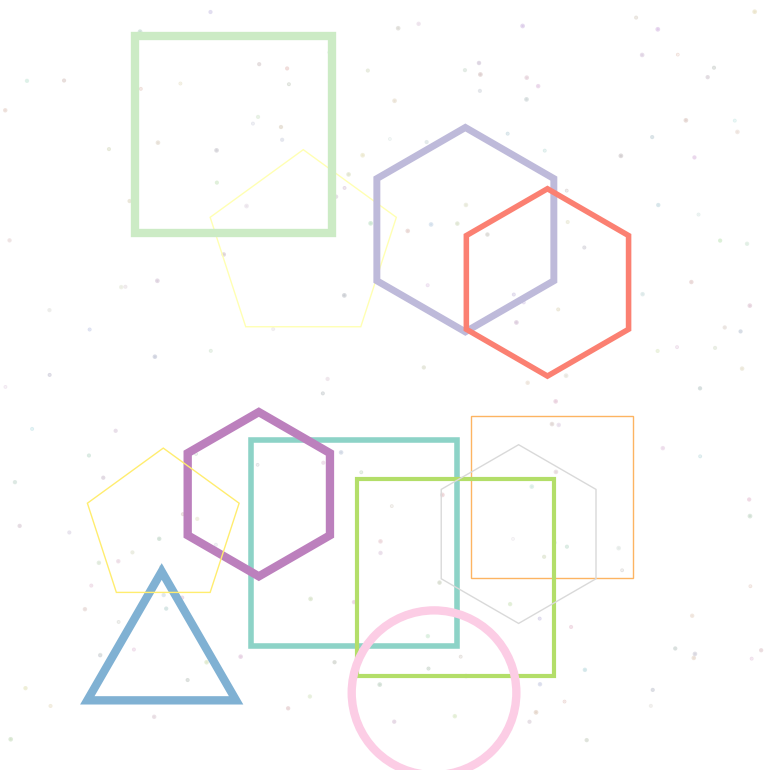[{"shape": "square", "thickness": 2, "radius": 0.67, "center": [0.46, 0.295]}, {"shape": "pentagon", "thickness": 0.5, "radius": 0.64, "center": [0.394, 0.678]}, {"shape": "hexagon", "thickness": 2.5, "radius": 0.66, "center": [0.604, 0.702]}, {"shape": "hexagon", "thickness": 2, "radius": 0.61, "center": [0.711, 0.633]}, {"shape": "triangle", "thickness": 3, "radius": 0.56, "center": [0.21, 0.146]}, {"shape": "square", "thickness": 0.5, "radius": 0.53, "center": [0.717, 0.354]}, {"shape": "square", "thickness": 1.5, "radius": 0.64, "center": [0.591, 0.25]}, {"shape": "circle", "thickness": 3, "radius": 0.53, "center": [0.564, 0.1]}, {"shape": "hexagon", "thickness": 0.5, "radius": 0.58, "center": [0.674, 0.306]}, {"shape": "hexagon", "thickness": 3, "radius": 0.53, "center": [0.336, 0.358]}, {"shape": "square", "thickness": 3, "radius": 0.64, "center": [0.303, 0.826]}, {"shape": "pentagon", "thickness": 0.5, "radius": 0.52, "center": [0.212, 0.314]}]